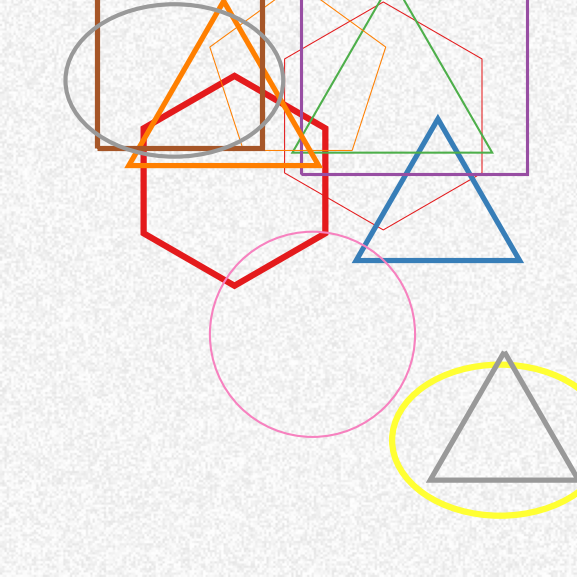[{"shape": "hexagon", "thickness": 3, "radius": 0.91, "center": [0.406, 0.686]}, {"shape": "hexagon", "thickness": 0.5, "radius": 0.99, "center": [0.664, 0.798]}, {"shape": "triangle", "thickness": 2.5, "radius": 0.82, "center": [0.758, 0.63]}, {"shape": "triangle", "thickness": 1, "radius": 1.0, "center": [0.679, 0.835]}, {"shape": "square", "thickness": 1.5, "radius": 0.98, "center": [0.717, 0.894]}, {"shape": "triangle", "thickness": 2.5, "radius": 0.95, "center": [0.387, 0.807]}, {"shape": "pentagon", "thickness": 0.5, "radius": 0.8, "center": [0.516, 0.868]}, {"shape": "oval", "thickness": 3, "radius": 0.93, "center": [0.866, 0.237]}, {"shape": "square", "thickness": 2.5, "radius": 0.71, "center": [0.311, 0.885]}, {"shape": "circle", "thickness": 1, "radius": 0.89, "center": [0.541, 0.42]}, {"shape": "oval", "thickness": 2, "radius": 0.94, "center": [0.302, 0.86]}, {"shape": "triangle", "thickness": 2.5, "radius": 0.74, "center": [0.873, 0.242]}]